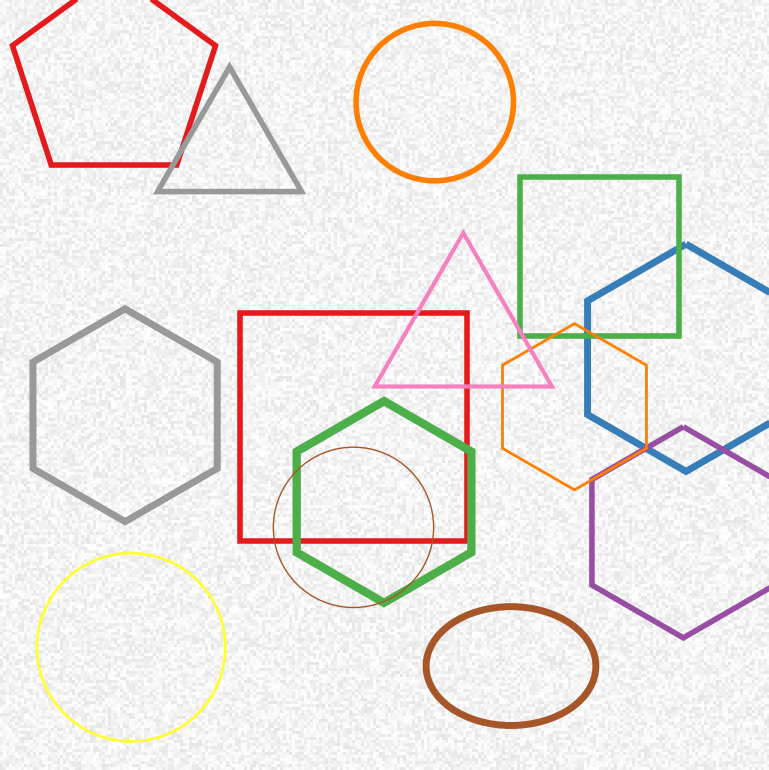[{"shape": "square", "thickness": 2, "radius": 0.74, "center": [0.459, 0.445]}, {"shape": "pentagon", "thickness": 2, "radius": 0.69, "center": [0.148, 0.898]}, {"shape": "hexagon", "thickness": 2.5, "radius": 0.74, "center": [0.891, 0.535]}, {"shape": "hexagon", "thickness": 3, "radius": 0.65, "center": [0.499, 0.348]}, {"shape": "square", "thickness": 2, "radius": 0.52, "center": [0.779, 0.666]}, {"shape": "hexagon", "thickness": 2, "radius": 0.69, "center": [0.887, 0.309]}, {"shape": "hexagon", "thickness": 1, "radius": 0.54, "center": [0.746, 0.472]}, {"shape": "circle", "thickness": 2, "radius": 0.51, "center": [0.565, 0.867]}, {"shape": "circle", "thickness": 1, "radius": 0.61, "center": [0.17, 0.159]}, {"shape": "circle", "thickness": 0.5, "radius": 0.52, "center": [0.459, 0.315]}, {"shape": "oval", "thickness": 2.5, "radius": 0.55, "center": [0.664, 0.135]}, {"shape": "triangle", "thickness": 1.5, "radius": 0.66, "center": [0.602, 0.565]}, {"shape": "hexagon", "thickness": 2.5, "radius": 0.69, "center": [0.162, 0.461]}, {"shape": "triangle", "thickness": 2, "radius": 0.54, "center": [0.298, 0.805]}]